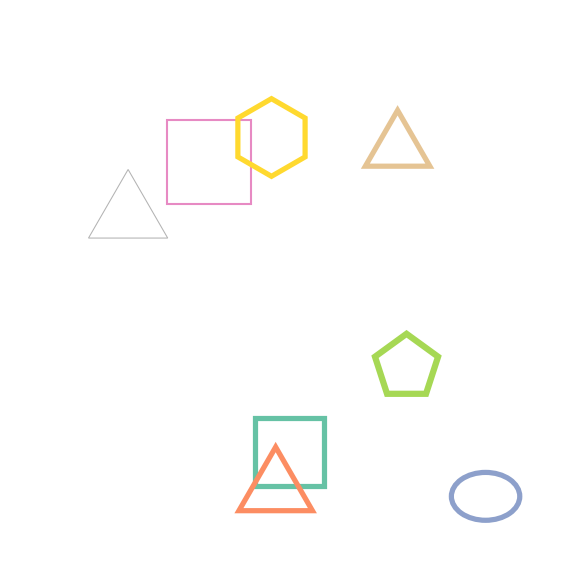[{"shape": "square", "thickness": 2.5, "radius": 0.3, "center": [0.501, 0.216]}, {"shape": "triangle", "thickness": 2.5, "radius": 0.37, "center": [0.477, 0.152]}, {"shape": "oval", "thickness": 2.5, "radius": 0.3, "center": [0.841, 0.14]}, {"shape": "square", "thickness": 1, "radius": 0.36, "center": [0.362, 0.719]}, {"shape": "pentagon", "thickness": 3, "radius": 0.29, "center": [0.704, 0.364]}, {"shape": "hexagon", "thickness": 2.5, "radius": 0.34, "center": [0.47, 0.761]}, {"shape": "triangle", "thickness": 2.5, "radius": 0.32, "center": [0.688, 0.744]}, {"shape": "triangle", "thickness": 0.5, "radius": 0.4, "center": [0.222, 0.627]}]